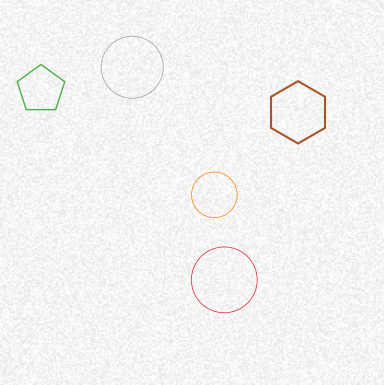[{"shape": "circle", "thickness": 0.5, "radius": 0.43, "center": [0.583, 0.273]}, {"shape": "pentagon", "thickness": 1, "radius": 0.32, "center": [0.106, 0.768]}, {"shape": "circle", "thickness": 0.5, "radius": 0.3, "center": [0.557, 0.494]}, {"shape": "hexagon", "thickness": 1.5, "radius": 0.4, "center": [0.774, 0.708]}, {"shape": "circle", "thickness": 0.5, "radius": 0.4, "center": [0.343, 0.825]}]